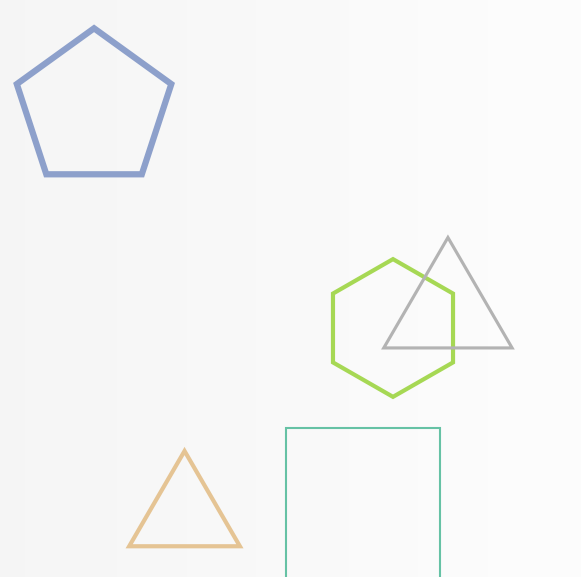[{"shape": "square", "thickness": 1, "radius": 0.66, "center": [0.625, 0.125]}, {"shape": "pentagon", "thickness": 3, "radius": 0.7, "center": [0.162, 0.81]}, {"shape": "hexagon", "thickness": 2, "radius": 0.6, "center": [0.676, 0.431]}, {"shape": "triangle", "thickness": 2, "radius": 0.55, "center": [0.317, 0.108]}, {"shape": "triangle", "thickness": 1.5, "radius": 0.64, "center": [0.771, 0.46]}]